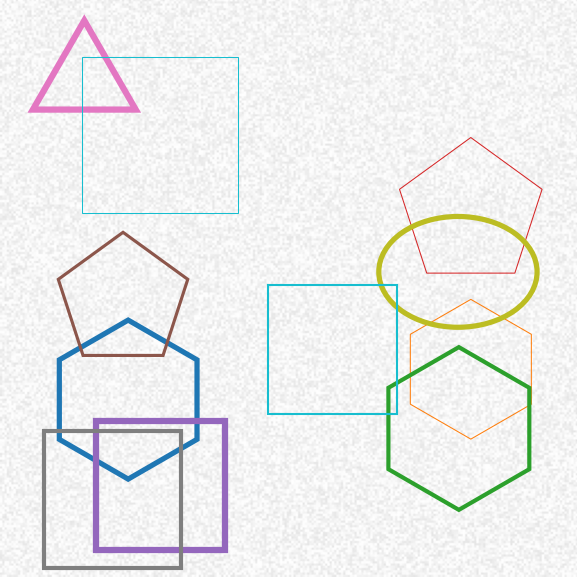[{"shape": "hexagon", "thickness": 2.5, "radius": 0.69, "center": [0.222, 0.307]}, {"shape": "hexagon", "thickness": 0.5, "radius": 0.6, "center": [0.815, 0.36]}, {"shape": "hexagon", "thickness": 2, "radius": 0.7, "center": [0.795, 0.257]}, {"shape": "pentagon", "thickness": 0.5, "radius": 0.65, "center": [0.815, 0.631]}, {"shape": "square", "thickness": 3, "radius": 0.56, "center": [0.278, 0.158]}, {"shape": "pentagon", "thickness": 1.5, "radius": 0.59, "center": [0.213, 0.479]}, {"shape": "triangle", "thickness": 3, "radius": 0.51, "center": [0.146, 0.861]}, {"shape": "square", "thickness": 2, "radius": 0.6, "center": [0.195, 0.134]}, {"shape": "oval", "thickness": 2.5, "radius": 0.69, "center": [0.793, 0.528]}, {"shape": "square", "thickness": 1, "radius": 0.56, "center": [0.576, 0.393]}, {"shape": "square", "thickness": 0.5, "radius": 0.67, "center": [0.276, 0.765]}]